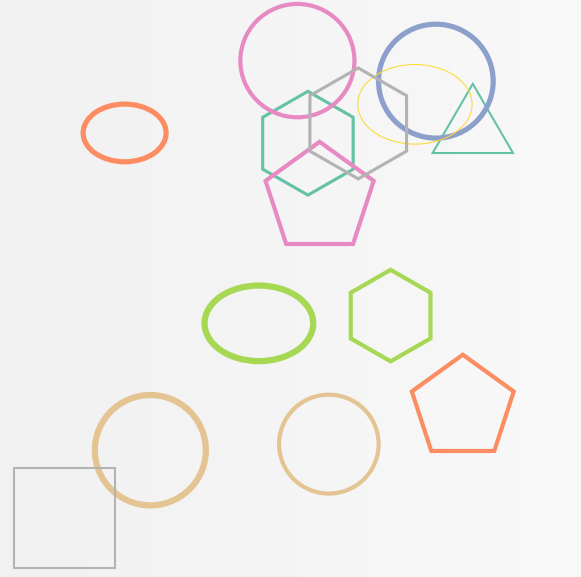[{"shape": "triangle", "thickness": 1, "radius": 0.4, "center": [0.813, 0.774]}, {"shape": "hexagon", "thickness": 1.5, "radius": 0.45, "center": [0.53, 0.751]}, {"shape": "oval", "thickness": 2.5, "radius": 0.36, "center": [0.214, 0.769]}, {"shape": "pentagon", "thickness": 2, "radius": 0.46, "center": [0.796, 0.293]}, {"shape": "circle", "thickness": 2.5, "radius": 0.49, "center": [0.75, 0.859]}, {"shape": "pentagon", "thickness": 2, "radius": 0.49, "center": [0.55, 0.656]}, {"shape": "circle", "thickness": 2, "radius": 0.49, "center": [0.512, 0.894]}, {"shape": "hexagon", "thickness": 2, "radius": 0.4, "center": [0.672, 0.453]}, {"shape": "oval", "thickness": 3, "radius": 0.47, "center": [0.445, 0.439]}, {"shape": "oval", "thickness": 0.5, "radius": 0.49, "center": [0.714, 0.818]}, {"shape": "circle", "thickness": 2, "radius": 0.43, "center": [0.566, 0.23]}, {"shape": "circle", "thickness": 3, "radius": 0.48, "center": [0.259, 0.22]}, {"shape": "hexagon", "thickness": 1.5, "radius": 0.48, "center": [0.616, 0.785]}, {"shape": "square", "thickness": 1, "radius": 0.44, "center": [0.111, 0.102]}]